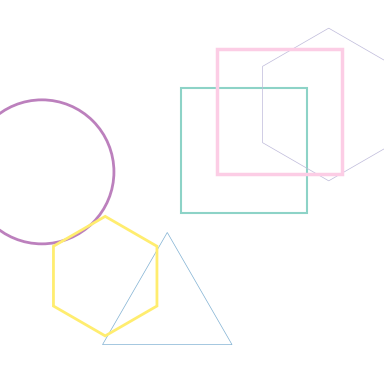[{"shape": "square", "thickness": 1.5, "radius": 0.81, "center": [0.633, 0.608]}, {"shape": "hexagon", "thickness": 0.5, "radius": 0.99, "center": [0.854, 0.729]}, {"shape": "triangle", "thickness": 0.5, "radius": 0.97, "center": [0.434, 0.202]}, {"shape": "square", "thickness": 2.5, "radius": 0.81, "center": [0.726, 0.711]}, {"shape": "circle", "thickness": 2, "radius": 0.94, "center": [0.109, 0.554]}, {"shape": "hexagon", "thickness": 2, "radius": 0.78, "center": [0.273, 0.283]}]